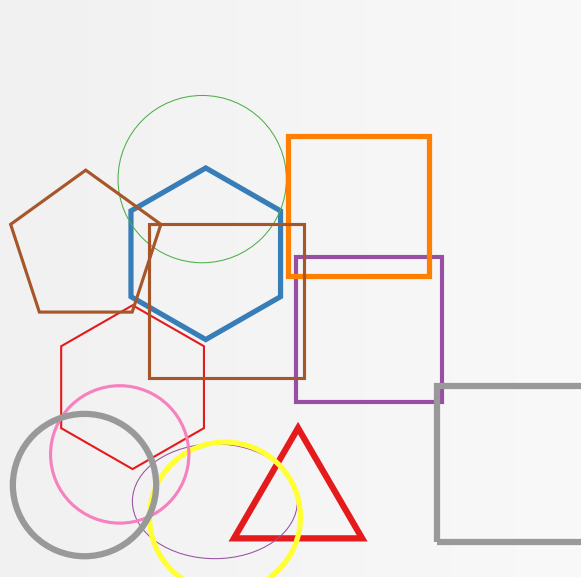[{"shape": "triangle", "thickness": 3, "radius": 0.64, "center": [0.513, 0.131]}, {"shape": "hexagon", "thickness": 1, "radius": 0.71, "center": [0.228, 0.329]}, {"shape": "hexagon", "thickness": 2.5, "radius": 0.74, "center": [0.354, 0.56]}, {"shape": "circle", "thickness": 0.5, "radius": 0.72, "center": [0.348, 0.689]}, {"shape": "square", "thickness": 2, "radius": 0.63, "center": [0.635, 0.428]}, {"shape": "oval", "thickness": 0.5, "radius": 0.71, "center": [0.37, 0.131]}, {"shape": "square", "thickness": 2.5, "radius": 0.61, "center": [0.617, 0.642]}, {"shape": "circle", "thickness": 2.5, "radius": 0.65, "center": [0.387, 0.104]}, {"shape": "pentagon", "thickness": 1.5, "radius": 0.68, "center": [0.148, 0.569]}, {"shape": "square", "thickness": 1.5, "radius": 0.67, "center": [0.389, 0.478]}, {"shape": "circle", "thickness": 1.5, "radius": 0.59, "center": [0.206, 0.212]}, {"shape": "circle", "thickness": 3, "radius": 0.62, "center": [0.145, 0.159]}, {"shape": "square", "thickness": 3, "radius": 0.67, "center": [0.887, 0.196]}]